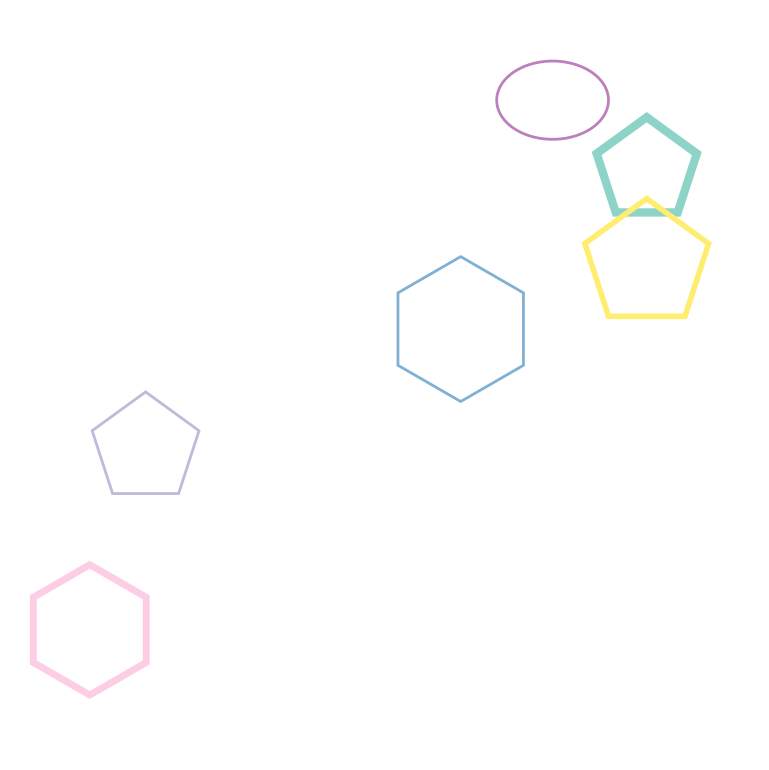[{"shape": "pentagon", "thickness": 3, "radius": 0.34, "center": [0.84, 0.779]}, {"shape": "pentagon", "thickness": 1, "radius": 0.36, "center": [0.189, 0.418]}, {"shape": "hexagon", "thickness": 1, "radius": 0.47, "center": [0.598, 0.573]}, {"shape": "hexagon", "thickness": 2.5, "radius": 0.42, "center": [0.117, 0.182]}, {"shape": "oval", "thickness": 1, "radius": 0.36, "center": [0.718, 0.87]}, {"shape": "pentagon", "thickness": 2, "radius": 0.42, "center": [0.84, 0.658]}]